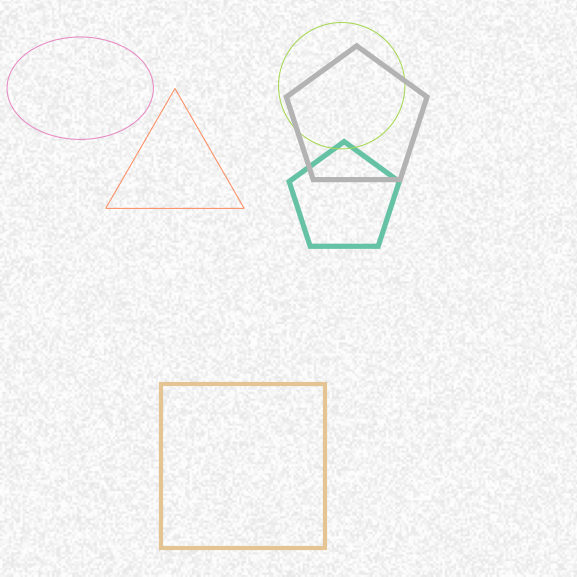[{"shape": "pentagon", "thickness": 2.5, "radius": 0.5, "center": [0.596, 0.654]}, {"shape": "triangle", "thickness": 0.5, "radius": 0.69, "center": [0.303, 0.707]}, {"shape": "oval", "thickness": 0.5, "radius": 0.63, "center": [0.139, 0.846]}, {"shape": "circle", "thickness": 0.5, "radius": 0.55, "center": [0.592, 0.851]}, {"shape": "square", "thickness": 2, "radius": 0.71, "center": [0.42, 0.192]}, {"shape": "pentagon", "thickness": 2.5, "radius": 0.64, "center": [0.618, 0.792]}]